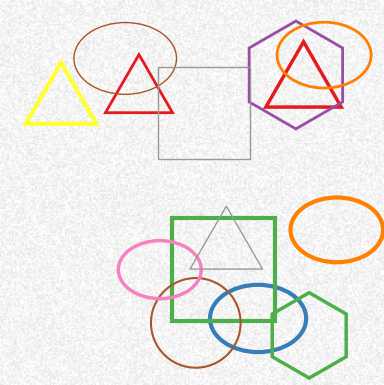[{"shape": "triangle", "thickness": 2, "radius": 0.5, "center": [0.361, 0.758]}, {"shape": "triangle", "thickness": 2.5, "radius": 0.57, "center": [0.788, 0.778]}, {"shape": "oval", "thickness": 3, "radius": 0.62, "center": [0.67, 0.173]}, {"shape": "square", "thickness": 3, "radius": 0.67, "center": [0.581, 0.3]}, {"shape": "hexagon", "thickness": 2.5, "radius": 0.55, "center": [0.803, 0.129]}, {"shape": "hexagon", "thickness": 2, "radius": 0.7, "center": [0.769, 0.805]}, {"shape": "oval", "thickness": 2, "radius": 0.61, "center": [0.842, 0.857]}, {"shape": "oval", "thickness": 3, "radius": 0.6, "center": [0.875, 0.403]}, {"shape": "triangle", "thickness": 3, "radius": 0.53, "center": [0.159, 0.732]}, {"shape": "circle", "thickness": 1.5, "radius": 0.58, "center": [0.509, 0.161]}, {"shape": "oval", "thickness": 1, "radius": 0.67, "center": [0.325, 0.848]}, {"shape": "oval", "thickness": 2.5, "radius": 0.54, "center": [0.415, 0.3]}, {"shape": "square", "thickness": 1, "radius": 0.6, "center": [0.53, 0.707]}, {"shape": "triangle", "thickness": 1, "radius": 0.54, "center": [0.588, 0.355]}]